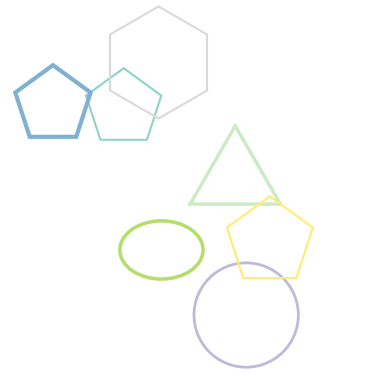[{"shape": "pentagon", "thickness": 1.5, "radius": 0.51, "center": [0.321, 0.72]}, {"shape": "circle", "thickness": 2, "radius": 0.68, "center": [0.639, 0.182]}, {"shape": "pentagon", "thickness": 3, "radius": 0.51, "center": [0.138, 0.728]}, {"shape": "oval", "thickness": 2.5, "radius": 0.54, "center": [0.419, 0.351]}, {"shape": "hexagon", "thickness": 1.5, "radius": 0.73, "center": [0.412, 0.838]}, {"shape": "triangle", "thickness": 2.5, "radius": 0.68, "center": [0.611, 0.538]}, {"shape": "pentagon", "thickness": 1.5, "radius": 0.59, "center": [0.701, 0.373]}]